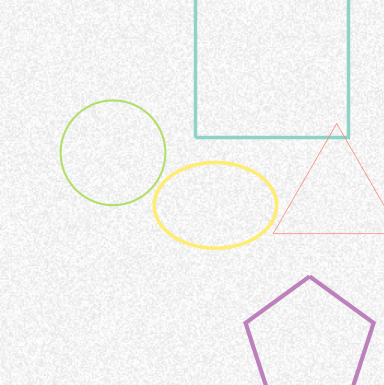[{"shape": "square", "thickness": 2.5, "radius": 0.99, "center": [0.705, 0.843]}, {"shape": "triangle", "thickness": 0.5, "radius": 0.95, "center": [0.875, 0.488]}, {"shape": "circle", "thickness": 1.5, "radius": 0.68, "center": [0.294, 0.603]}, {"shape": "pentagon", "thickness": 3, "radius": 0.87, "center": [0.804, 0.107]}, {"shape": "oval", "thickness": 2.5, "radius": 0.79, "center": [0.56, 0.467]}]